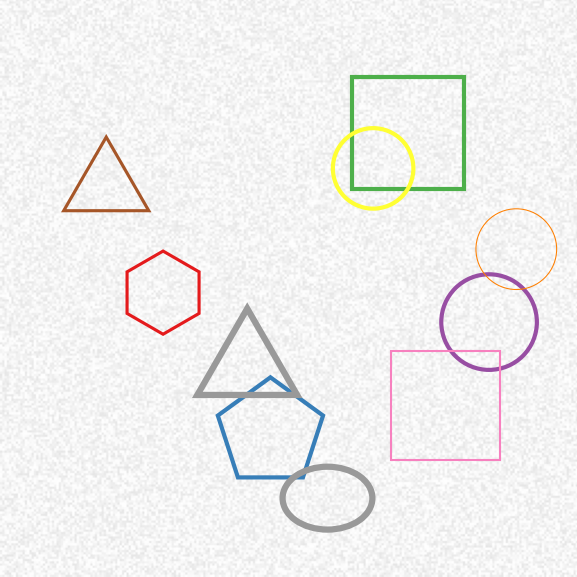[{"shape": "hexagon", "thickness": 1.5, "radius": 0.36, "center": [0.282, 0.492]}, {"shape": "pentagon", "thickness": 2, "radius": 0.48, "center": [0.468, 0.25]}, {"shape": "square", "thickness": 2, "radius": 0.48, "center": [0.707, 0.768]}, {"shape": "circle", "thickness": 2, "radius": 0.41, "center": [0.847, 0.441]}, {"shape": "circle", "thickness": 0.5, "radius": 0.35, "center": [0.894, 0.568]}, {"shape": "circle", "thickness": 2, "radius": 0.35, "center": [0.646, 0.708]}, {"shape": "triangle", "thickness": 1.5, "radius": 0.43, "center": [0.184, 0.677]}, {"shape": "square", "thickness": 1, "radius": 0.47, "center": [0.771, 0.297]}, {"shape": "oval", "thickness": 3, "radius": 0.39, "center": [0.567, 0.137]}, {"shape": "triangle", "thickness": 3, "radius": 0.5, "center": [0.428, 0.365]}]